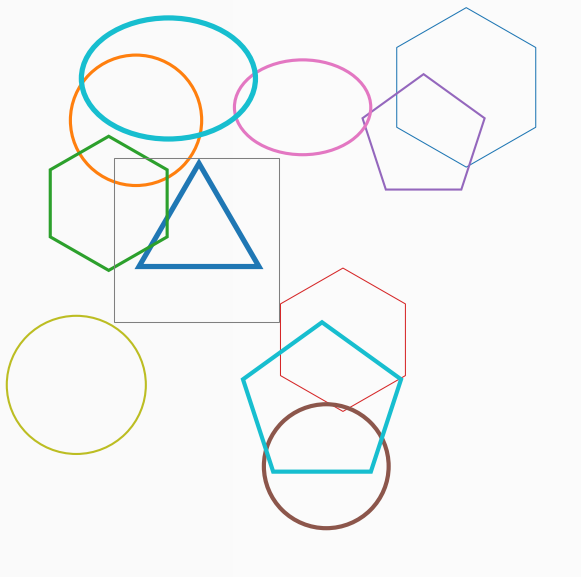[{"shape": "hexagon", "thickness": 0.5, "radius": 0.69, "center": [0.802, 0.848]}, {"shape": "triangle", "thickness": 2.5, "radius": 0.6, "center": [0.342, 0.597]}, {"shape": "circle", "thickness": 1.5, "radius": 0.56, "center": [0.234, 0.791]}, {"shape": "hexagon", "thickness": 1.5, "radius": 0.58, "center": [0.187, 0.647]}, {"shape": "hexagon", "thickness": 0.5, "radius": 0.62, "center": [0.59, 0.411]}, {"shape": "pentagon", "thickness": 1, "radius": 0.55, "center": [0.729, 0.76]}, {"shape": "circle", "thickness": 2, "radius": 0.54, "center": [0.561, 0.192]}, {"shape": "oval", "thickness": 1.5, "radius": 0.59, "center": [0.521, 0.813]}, {"shape": "square", "thickness": 0.5, "radius": 0.71, "center": [0.338, 0.584]}, {"shape": "circle", "thickness": 1, "radius": 0.6, "center": [0.131, 0.333]}, {"shape": "pentagon", "thickness": 2, "radius": 0.71, "center": [0.554, 0.298]}, {"shape": "oval", "thickness": 2.5, "radius": 0.75, "center": [0.29, 0.863]}]